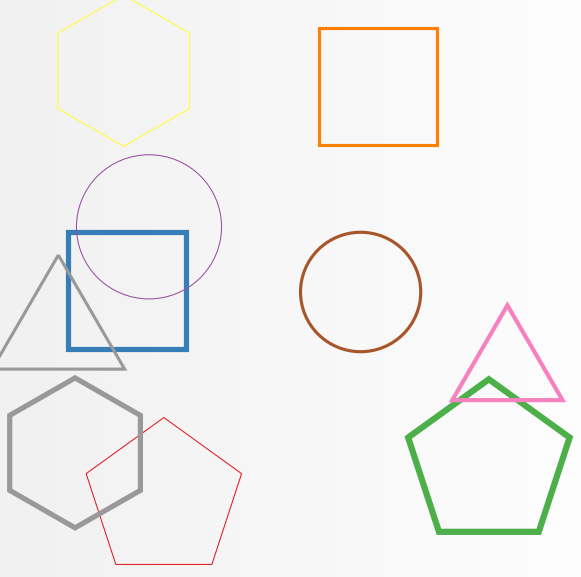[{"shape": "pentagon", "thickness": 0.5, "radius": 0.7, "center": [0.282, 0.136]}, {"shape": "square", "thickness": 2.5, "radius": 0.51, "center": [0.218, 0.496]}, {"shape": "pentagon", "thickness": 3, "radius": 0.73, "center": [0.841, 0.196]}, {"shape": "circle", "thickness": 0.5, "radius": 0.62, "center": [0.256, 0.606]}, {"shape": "square", "thickness": 1.5, "radius": 0.51, "center": [0.65, 0.849]}, {"shape": "hexagon", "thickness": 0.5, "radius": 0.65, "center": [0.213, 0.877]}, {"shape": "circle", "thickness": 1.5, "radius": 0.52, "center": [0.62, 0.494]}, {"shape": "triangle", "thickness": 2, "radius": 0.55, "center": [0.873, 0.361]}, {"shape": "triangle", "thickness": 1.5, "radius": 0.66, "center": [0.1, 0.426]}, {"shape": "hexagon", "thickness": 2.5, "radius": 0.65, "center": [0.129, 0.215]}]